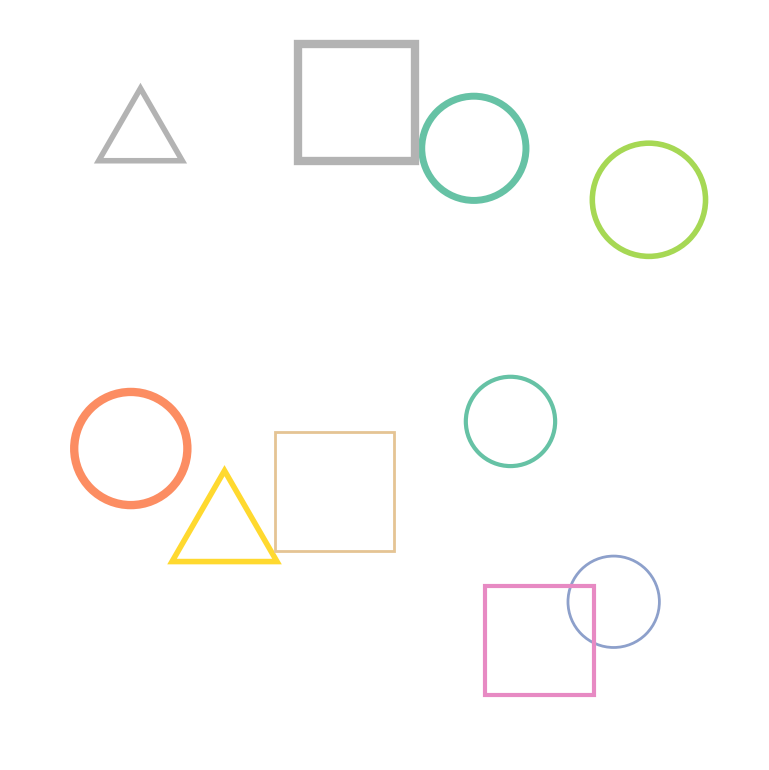[{"shape": "circle", "thickness": 1.5, "radius": 0.29, "center": [0.663, 0.453]}, {"shape": "circle", "thickness": 2.5, "radius": 0.34, "center": [0.615, 0.807]}, {"shape": "circle", "thickness": 3, "radius": 0.37, "center": [0.17, 0.418]}, {"shape": "circle", "thickness": 1, "radius": 0.3, "center": [0.797, 0.218]}, {"shape": "square", "thickness": 1.5, "radius": 0.35, "center": [0.701, 0.168]}, {"shape": "circle", "thickness": 2, "radius": 0.37, "center": [0.843, 0.741]}, {"shape": "triangle", "thickness": 2, "radius": 0.39, "center": [0.292, 0.31]}, {"shape": "square", "thickness": 1, "radius": 0.39, "center": [0.435, 0.361]}, {"shape": "square", "thickness": 3, "radius": 0.38, "center": [0.463, 0.867]}, {"shape": "triangle", "thickness": 2, "radius": 0.31, "center": [0.182, 0.823]}]